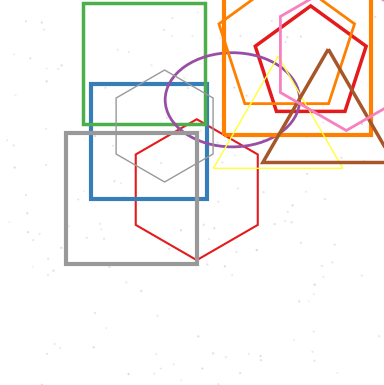[{"shape": "hexagon", "thickness": 1.5, "radius": 0.92, "center": [0.511, 0.507]}, {"shape": "pentagon", "thickness": 2.5, "radius": 0.76, "center": [0.807, 0.833]}, {"shape": "square", "thickness": 3, "radius": 0.75, "center": [0.387, 0.633]}, {"shape": "square", "thickness": 2.5, "radius": 0.79, "center": [0.374, 0.835]}, {"shape": "oval", "thickness": 2, "radius": 0.87, "center": [0.604, 0.741]}, {"shape": "square", "thickness": 3, "radius": 0.95, "center": [0.774, 0.84]}, {"shape": "pentagon", "thickness": 2, "radius": 0.93, "center": [0.745, 0.881]}, {"shape": "triangle", "thickness": 1, "radius": 0.97, "center": [0.722, 0.66]}, {"shape": "triangle", "thickness": 2.5, "radius": 0.98, "center": [0.853, 0.676]}, {"shape": "hexagon", "thickness": 2, "radius": 0.99, "center": [0.899, 0.858]}, {"shape": "hexagon", "thickness": 1, "radius": 0.73, "center": [0.428, 0.673]}, {"shape": "square", "thickness": 3, "radius": 0.85, "center": [0.341, 0.485]}]